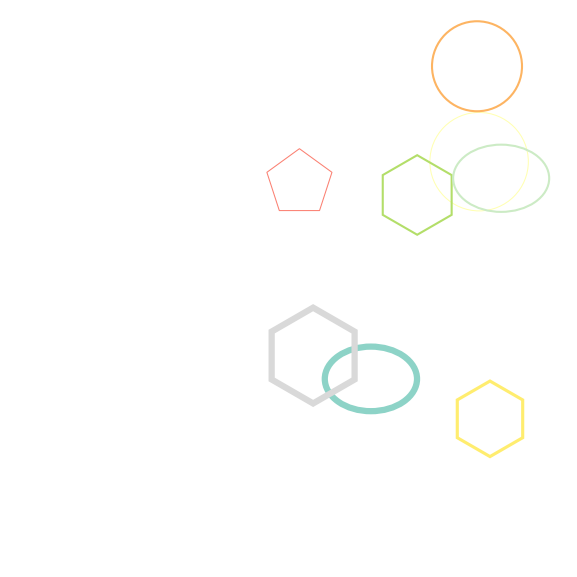[{"shape": "oval", "thickness": 3, "radius": 0.4, "center": [0.642, 0.343]}, {"shape": "circle", "thickness": 0.5, "radius": 0.43, "center": [0.83, 0.719]}, {"shape": "pentagon", "thickness": 0.5, "radius": 0.3, "center": [0.518, 0.682]}, {"shape": "circle", "thickness": 1, "radius": 0.39, "center": [0.826, 0.884]}, {"shape": "hexagon", "thickness": 1, "radius": 0.34, "center": [0.722, 0.662]}, {"shape": "hexagon", "thickness": 3, "radius": 0.41, "center": [0.542, 0.383]}, {"shape": "oval", "thickness": 1, "radius": 0.42, "center": [0.868, 0.69]}, {"shape": "hexagon", "thickness": 1.5, "radius": 0.33, "center": [0.848, 0.274]}]